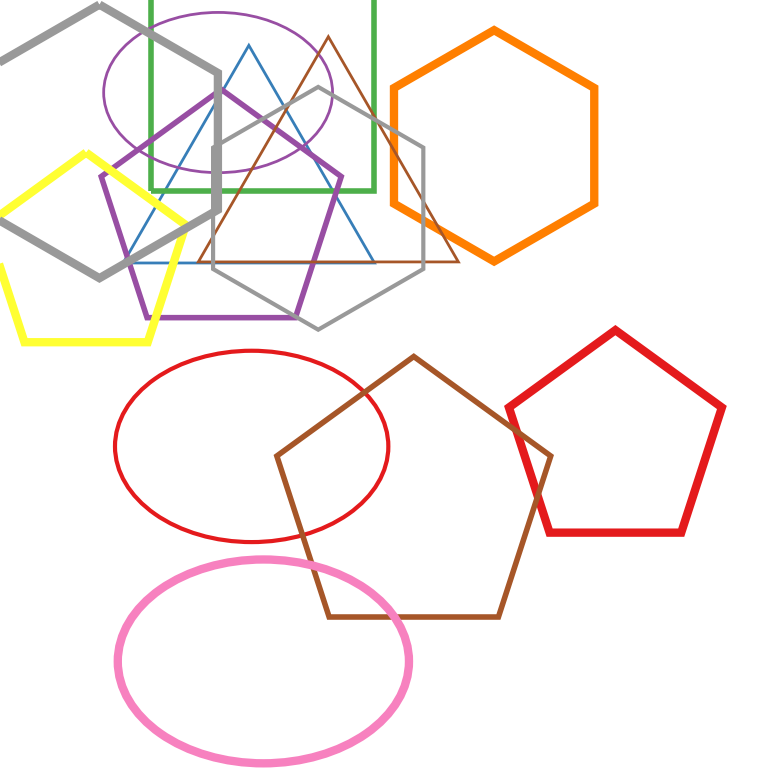[{"shape": "oval", "thickness": 1.5, "radius": 0.89, "center": [0.327, 0.42]}, {"shape": "pentagon", "thickness": 3, "radius": 0.73, "center": [0.799, 0.426]}, {"shape": "triangle", "thickness": 1, "radius": 0.94, "center": [0.323, 0.753]}, {"shape": "square", "thickness": 2, "radius": 0.72, "center": [0.341, 0.896]}, {"shape": "pentagon", "thickness": 2, "radius": 0.82, "center": [0.287, 0.72]}, {"shape": "oval", "thickness": 1, "radius": 0.74, "center": [0.283, 0.88]}, {"shape": "hexagon", "thickness": 3, "radius": 0.75, "center": [0.642, 0.811]}, {"shape": "pentagon", "thickness": 3, "radius": 0.68, "center": [0.112, 0.666]}, {"shape": "pentagon", "thickness": 2, "radius": 0.94, "center": [0.537, 0.35]}, {"shape": "triangle", "thickness": 1, "radius": 0.97, "center": [0.426, 0.757]}, {"shape": "oval", "thickness": 3, "radius": 0.95, "center": [0.342, 0.141]}, {"shape": "hexagon", "thickness": 3, "radius": 0.89, "center": [0.129, 0.816]}, {"shape": "hexagon", "thickness": 1.5, "radius": 0.79, "center": [0.413, 0.729]}]